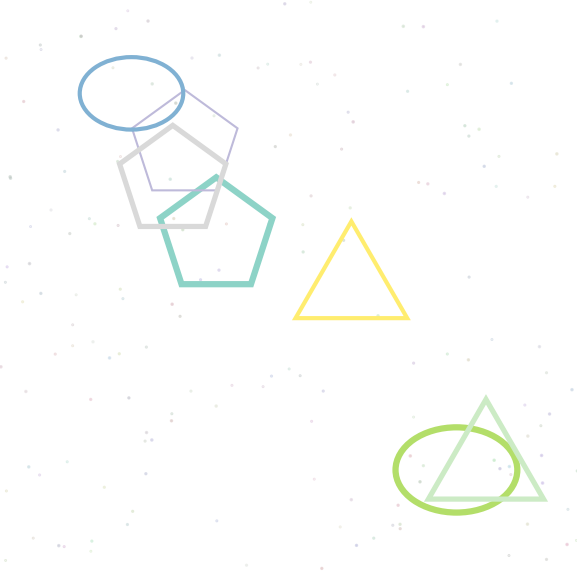[{"shape": "pentagon", "thickness": 3, "radius": 0.51, "center": [0.374, 0.59]}, {"shape": "pentagon", "thickness": 1, "radius": 0.48, "center": [0.32, 0.747]}, {"shape": "oval", "thickness": 2, "radius": 0.45, "center": [0.228, 0.837]}, {"shape": "oval", "thickness": 3, "radius": 0.53, "center": [0.79, 0.185]}, {"shape": "pentagon", "thickness": 2.5, "radius": 0.48, "center": [0.299, 0.685]}, {"shape": "triangle", "thickness": 2.5, "radius": 0.58, "center": [0.842, 0.192]}, {"shape": "triangle", "thickness": 2, "radius": 0.56, "center": [0.608, 0.504]}]